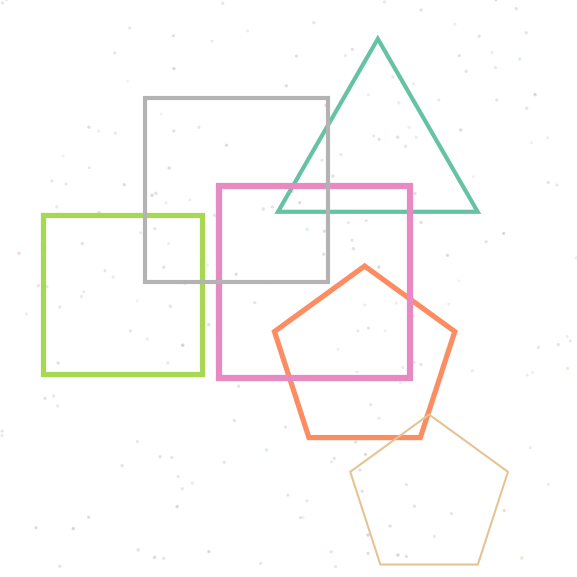[{"shape": "triangle", "thickness": 2, "radius": 1.0, "center": [0.654, 0.732]}, {"shape": "pentagon", "thickness": 2.5, "radius": 0.82, "center": [0.631, 0.374]}, {"shape": "square", "thickness": 3, "radius": 0.83, "center": [0.544, 0.511]}, {"shape": "square", "thickness": 2.5, "radius": 0.69, "center": [0.213, 0.49]}, {"shape": "pentagon", "thickness": 1, "radius": 0.72, "center": [0.743, 0.138]}, {"shape": "square", "thickness": 2, "radius": 0.79, "center": [0.41, 0.67]}]